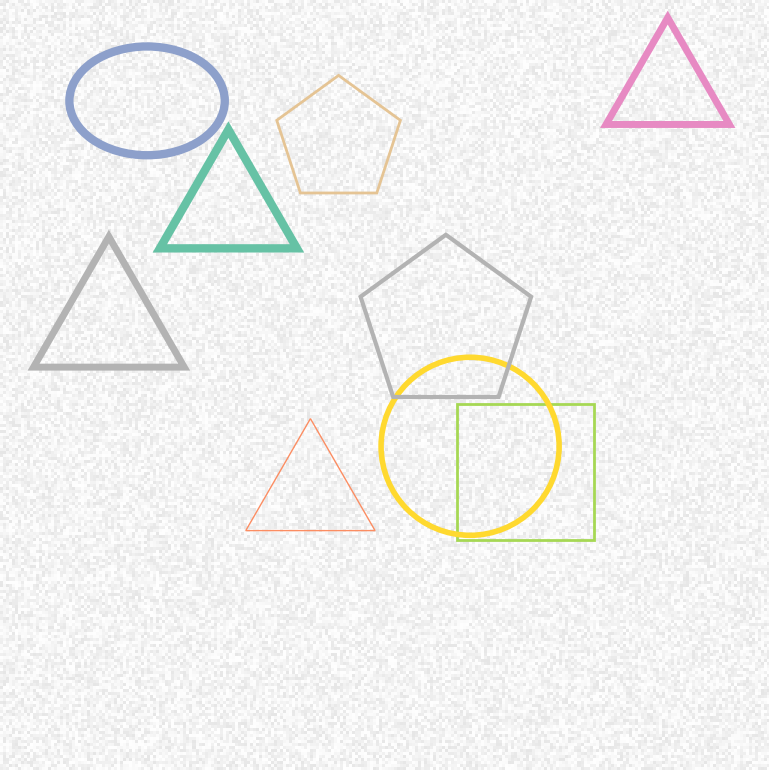[{"shape": "triangle", "thickness": 3, "radius": 0.51, "center": [0.297, 0.729]}, {"shape": "triangle", "thickness": 0.5, "radius": 0.48, "center": [0.403, 0.359]}, {"shape": "oval", "thickness": 3, "radius": 0.5, "center": [0.191, 0.869]}, {"shape": "triangle", "thickness": 2.5, "radius": 0.46, "center": [0.867, 0.885]}, {"shape": "square", "thickness": 1, "radius": 0.44, "center": [0.683, 0.387]}, {"shape": "circle", "thickness": 2, "radius": 0.58, "center": [0.611, 0.42]}, {"shape": "pentagon", "thickness": 1, "radius": 0.42, "center": [0.44, 0.818]}, {"shape": "pentagon", "thickness": 1.5, "radius": 0.58, "center": [0.579, 0.579]}, {"shape": "triangle", "thickness": 2.5, "radius": 0.56, "center": [0.141, 0.58]}]